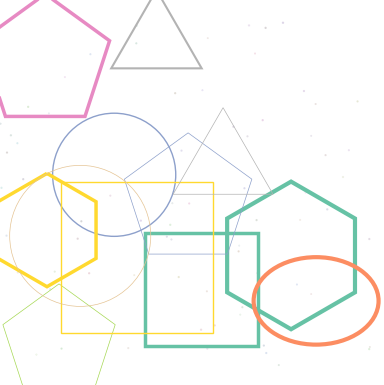[{"shape": "hexagon", "thickness": 3, "radius": 0.96, "center": [0.756, 0.337]}, {"shape": "square", "thickness": 2.5, "radius": 0.73, "center": [0.523, 0.247]}, {"shape": "oval", "thickness": 3, "radius": 0.81, "center": [0.821, 0.218]}, {"shape": "pentagon", "thickness": 0.5, "radius": 0.87, "center": [0.489, 0.481]}, {"shape": "circle", "thickness": 1, "radius": 0.8, "center": [0.297, 0.546]}, {"shape": "pentagon", "thickness": 2.5, "radius": 0.88, "center": [0.117, 0.84]}, {"shape": "pentagon", "thickness": 0.5, "radius": 0.77, "center": [0.153, 0.109]}, {"shape": "square", "thickness": 1, "radius": 0.98, "center": [0.356, 0.331]}, {"shape": "hexagon", "thickness": 2.5, "radius": 0.74, "center": [0.122, 0.402]}, {"shape": "circle", "thickness": 0.5, "radius": 0.92, "center": [0.208, 0.387]}, {"shape": "triangle", "thickness": 1.5, "radius": 0.68, "center": [0.406, 0.89]}, {"shape": "triangle", "thickness": 0.5, "radius": 0.75, "center": [0.579, 0.57]}]